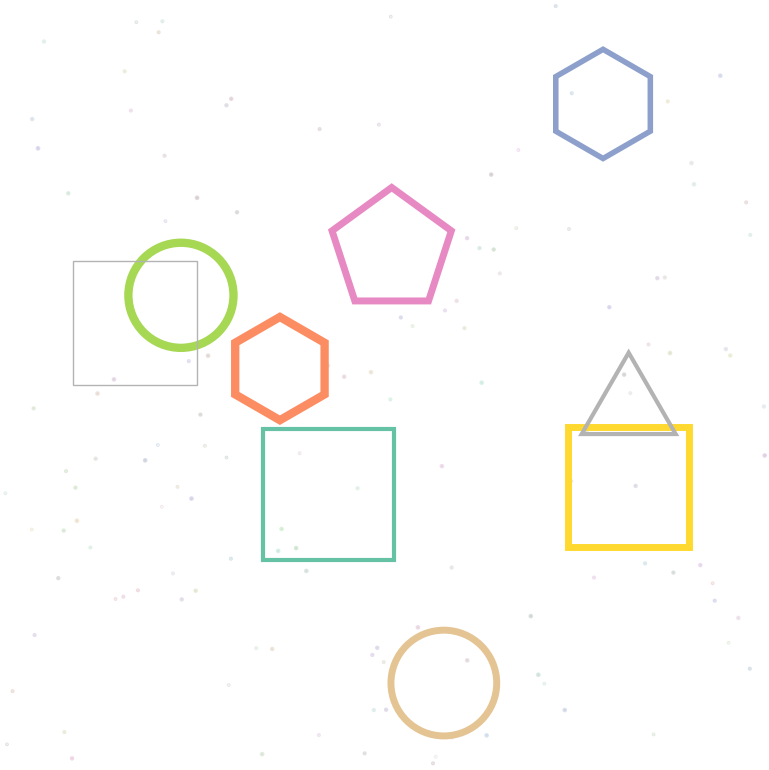[{"shape": "square", "thickness": 1.5, "radius": 0.42, "center": [0.426, 0.358]}, {"shape": "hexagon", "thickness": 3, "radius": 0.34, "center": [0.364, 0.521]}, {"shape": "hexagon", "thickness": 2, "radius": 0.35, "center": [0.783, 0.865]}, {"shape": "pentagon", "thickness": 2.5, "radius": 0.41, "center": [0.509, 0.675]}, {"shape": "circle", "thickness": 3, "radius": 0.34, "center": [0.235, 0.617]}, {"shape": "square", "thickness": 2.5, "radius": 0.39, "center": [0.816, 0.368]}, {"shape": "circle", "thickness": 2.5, "radius": 0.34, "center": [0.576, 0.113]}, {"shape": "square", "thickness": 0.5, "radius": 0.4, "center": [0.175, 0.58]}, {"shape": "triangle", "thickness": 1.5, "radius": 0.35, "center": [0.816, 0.472]}]